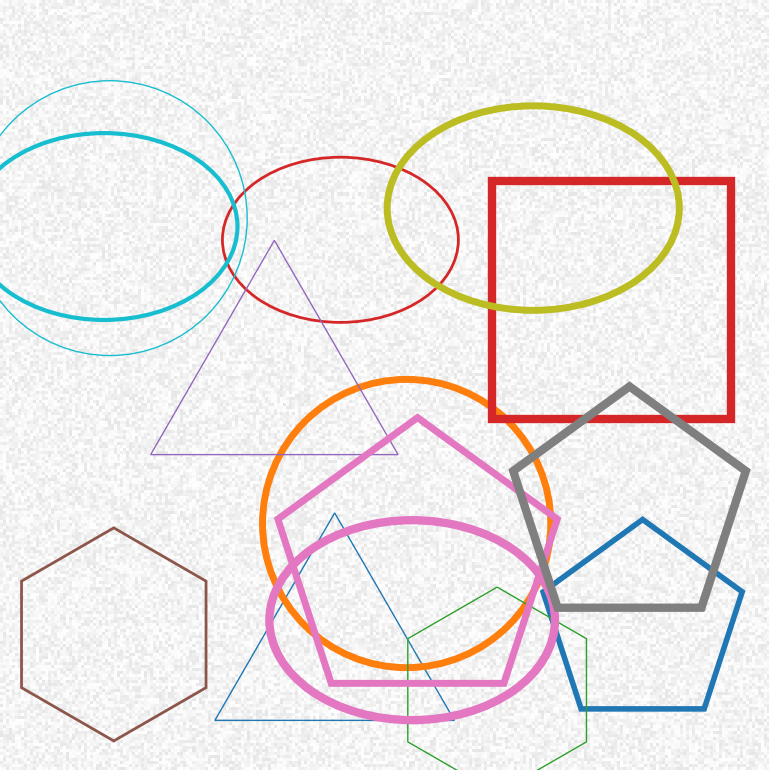[{"shape": "pentagon", "thickness": 2, "radius": 0.68, "center": [0.835, 0.189]}, {"shape": "triangle", "thickness": 0.5, "radius": 0.9, "center": [0.435, 0.154]}, {"shape": "circle", "thickness": 2.5, "radius": 0.94, "center": [0.528, 0.32]}, {"shape": "hexagon", "thickness": 0.5, "radius": 0.67, "center": [0.646, 0.104]}, {"shape": "square", "thickness": 3, "radius": 0.77, "center": [0.794, 0.61]}, {"shape": "oval", "thickness": 1, "radius": 0.77, "center": [0.442, 0.689]}, {"shape": "triangle", "thickness": 0.5, "radius": 0.93, "center": [0.356, 0.502]}, {"shape": "hexagon", "thickness": 1, "radius": 0.69, "center": [0.148, 0.176]}, {"shape": "pentagon", "thickness": 2.5, "radius": 0.95, "center": [0.542, 0.267]}, {"shape": "oval", "thickness": 3, "radius": 0.93, "center": [0.535, 0.195]}, {"shape": "pentagon", "thickness": 3, "radius": 0.79, "center": [0.818, 0.339]}, {"shape": "oval", "thickness": 2.5, "radius": 0.95, "center": [0.693, 0.73]}, {"shape": "oval", "thickness": 1.5, "radius": 0.87, "center": [0.135, 0.706]}, {"shape": "circle", "thickness": 0.5, "radius": 0.89, "center": [0.143, 0.717]}]